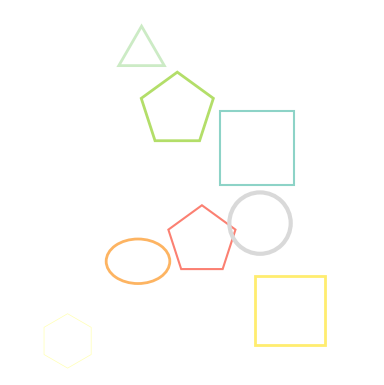[{"shape": "square", "thickness": 1.5, "radius": 0.48, "center": [0.668, 0.616]}, {"shape": "hexagon", "thickness": 0.5, "radius": 0.35, "center": [0.176, 0.114]}, {"shape": "pentagon", "thickness": 1.5, "radius": 0.46, "center": [0.524, 0.375]}, {"shape": "oval", "thickness": 2, "radius": 0.41, "center": [0.358, 0.321]}, {"shape": "pentagon", "thickness": 2, "radius": 0.49, "center": [0.461, 0.714]}, {"shape": "circle", "thickness": 3, "radius": 0.4, "center": [0.675, 0.42]}, {"shape": "triangle", "thickness": 2, "radius": 0.34, "center": [0.368, 0.864]}, {"shape": "square", "thickness": 2, "radius": 0.45, "center": [0.753, 0.194]}]